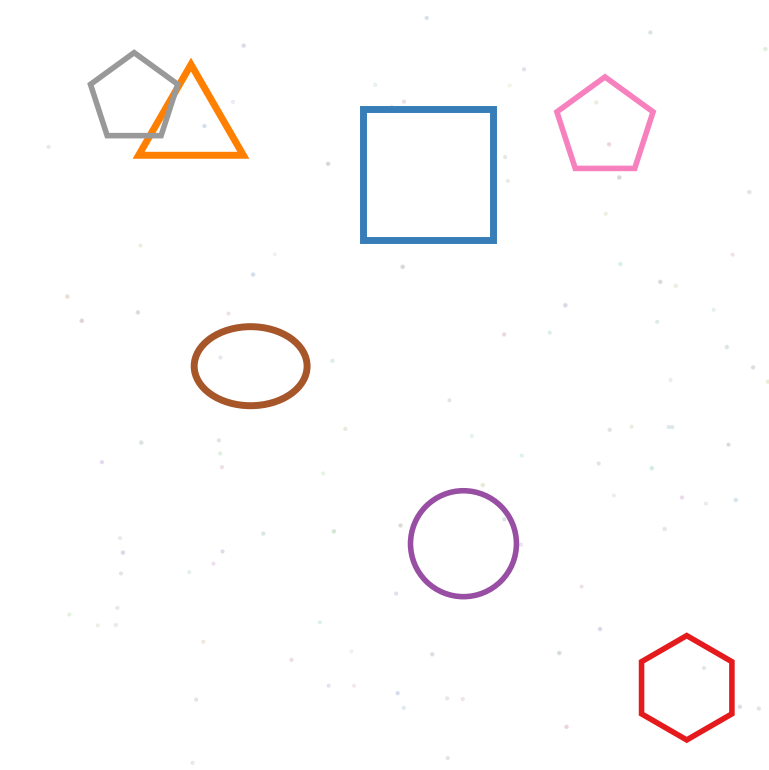[{"shape": "hexagon", "thickness": 2, "radius": 0.34, "center": [0.892, 0.107]}, {"shape": "square", "thickness": 2.5, "radius": 0.42, "center": [0.556, 0.773]}, {"shape": "circle", "thickness": 2, "radius": 0.34, "center": [0.602, 0.294]}, {"shape": "triangle", "thickness": 2.5, "radius": 0.39, "center": [0.248, 0.838]}, {"shape": "oval", "thickness": 2.5, "radius": 0.37, "center": [0.326, 0.524]}, {"shape": "pentagon", "thickness": 2, "radius": 0.33, "center": [0.786, 0.834]}, {"shape": "pentagon", "thickness": 2, "radius": 0.3, "center": [0.174, 0.872]}]